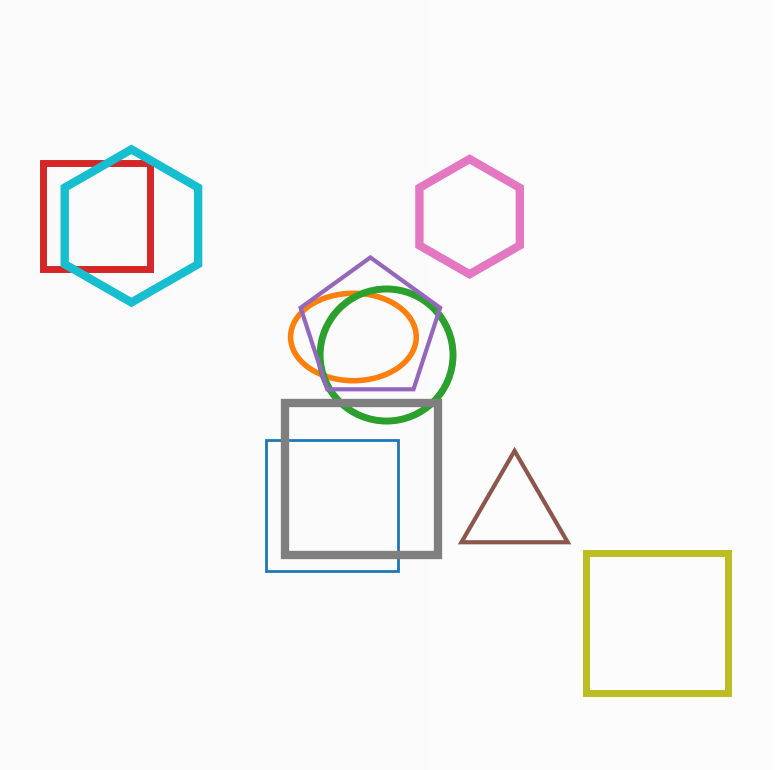[{"shape": "square", "thickness": 1, "radius": 0.43, "center": [0.428, 0.344]}, {"shape": "oval", "thickness": 2, "radius": 0.41, "center": [0.456, 0.562]}, {"shape": "circle", "thickness": 2.5, "radius": 0.43, "center": [0.499, 0.539]}, {"shape": "square", "thickness": 2.5, "radius": 0.34, "center": [0.125, 0.72]}, {"shape": "pentagon", "thickness": 1.5, "radius": 0.47, "center": [0.478, 0.571]}, {"shape": "triangle", "thickness": 1.5, "radius": 0.4, "center": [0.664, 0.335]}, {"shape": "hexagon", "thickness": 3, "radius": 0.37, "center": [0.606, 0.719]}, {"shape": "square", "thickness": 3, "radius": 0.49, "center": [0.467, 0.378]}, {"shape": "square", "thickness": 2.5, "radius": 0.46, "center": [0.848, 0.191]}, {"shape": "hexagon", "thickness": 3, "radius": 0.5, "center": [0.17, 0.707]}]